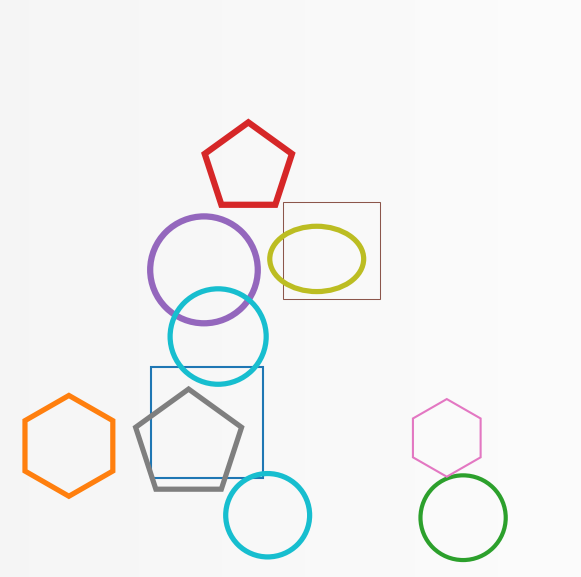[{"shape": "square", "thickness": 1, "radius": 0.48, "center": [0.356, 0.268]}, {"shape": "hexagon", "thickness": 2.5, "radius": 0.44, "center": [0.119, 0.227]}, {"shape": "circle", "thickness": 2, "radius": 0.37, "center": [0.797, 0.103]}, {"shape": "pentagon", "thickness": 3, "radius": 0.39, "center": [0.427, 0.708]}, {"shape": "circle", "thickness": 3, "radius": 0.46, "center": [0.351, 0.532]}, {"shape": "square", "thickness": 0.5, "radius": 0.42, "center": [0.57, 0.566]}, {"shape": "hexagon", "thickness": 1, "radius": 0.34, "center": [0.769, 0.241]}, {"shape": "pentagon", "thickness": 2.5, "radius": 0.48, "center": [0.324, 0.23]}, {"shape": "oval", "thickness": 2.5, "radius": 0.4, "center": [0.545, 0.551]}, {"shape": "circle", "thickness": 2.5, "radius": 0.41, "center": [0.375, 0.416]}, {"shape": "circle", "thickness": 2.5, "radius": 0.36, "center": [0.461, 0.107]}]